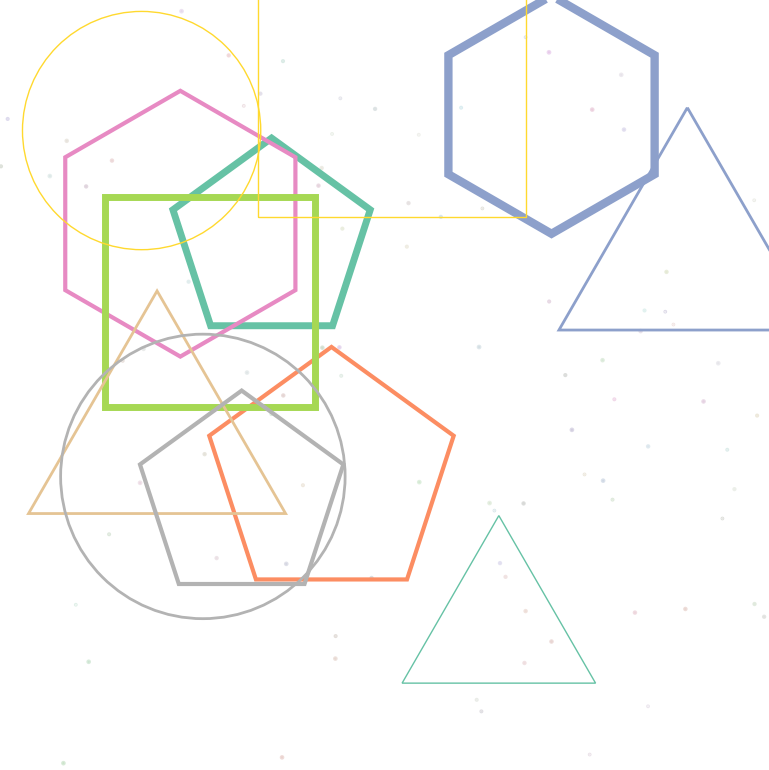[{"shape": "triangle", "thickness": 0.5, "radius": 0.73, "center": [0.648, 0.185]}, {"shape": "pentagon", "thickness": 2.5, "radius": 0.67, "center": [0.353, 0.686]}, {"shape": "pentagon", "thickness": 1.5, "radius": 0.83, "center": [0.43, 0.382]}, {"shape": "hexagon", "thickness": 3, "radius": 0.77, "center": [0.716, 0.851]}, {"shape": "triangle", "thickness": 1, "radius": 0.96, "center": [0.893, 0.668]}, {"shape": "hexagon", "thickness": 1.5, "radius": 0.86, "center": [0.234, 0.709]}, {"shape": "square", "thickness": 2.5, "radius": 0.68, "center": [0.273, 0.608]}, {"shape": "square", "thickness": 0.5, "radius": 0.87, "center": [0.509, 0.892]}, {"shape": "circle", "thickness": 0.5, "radius": 0.77, "center": [0.184, 0.83]}, {"shape": "triangle", "thickness": 1, "radius": 0.96, "center": [0.204, 0.429]}, {"shape": "pentagon", "thickness": 1.5, "radius": 0.69, "center": [0.314, 0.354]}, {"shape": "circle", "thickness": 1, "radius": 0.92, "center": [0.263, 0.381]}]